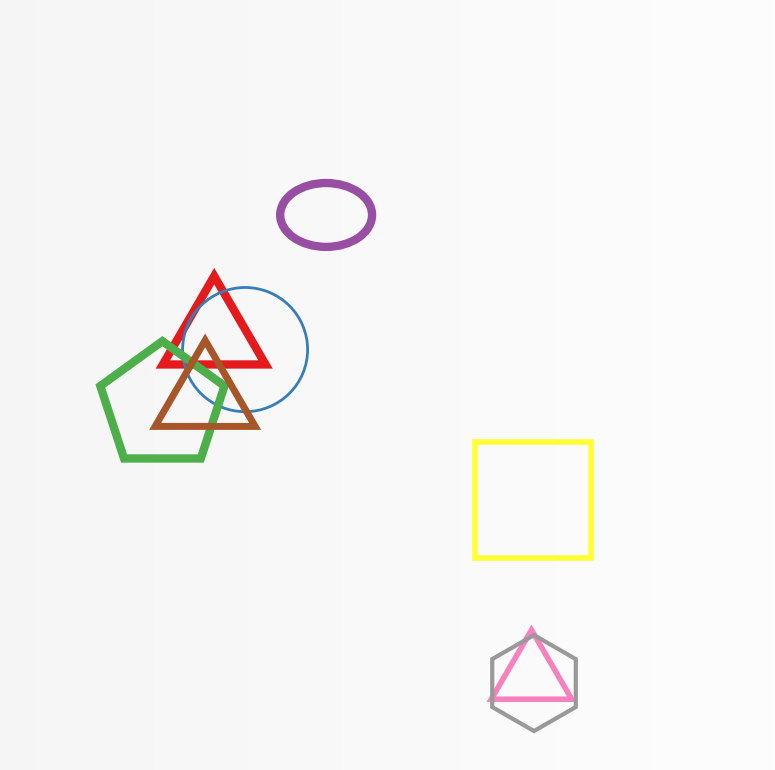[{"shape": "triangle", "thickness": 3, "radius": 0.38, "center": [0.276, 0.565]}, {"shape": "circle", "thickness": 1, "radius": 0.4, "center": [0.316, 0.546]}, {"shape": "pentagon", "thickness": 3, "radius": 0.42, "center": [0.21, 0.473]}, {"shape": "oval", "thickness": 3, "radius": 0.3, "center": [0.421, 0.721]}, {"shape": "square", "thickness": 2, "radius": 0.38, "center": [0.687, 0.35]}, {"shape": "triangle", "thickness": 2.5, "radius": 0.37, "center": [0.265, 0.483]}, {"shape": "triangle", "thickness": 2, "radius": 0.3, "center": [0.686, 0.122]}, {"shape": "hexagon", "thickness": 1.5, "radius": 0.31, "center": [0.689, 0.113]}]